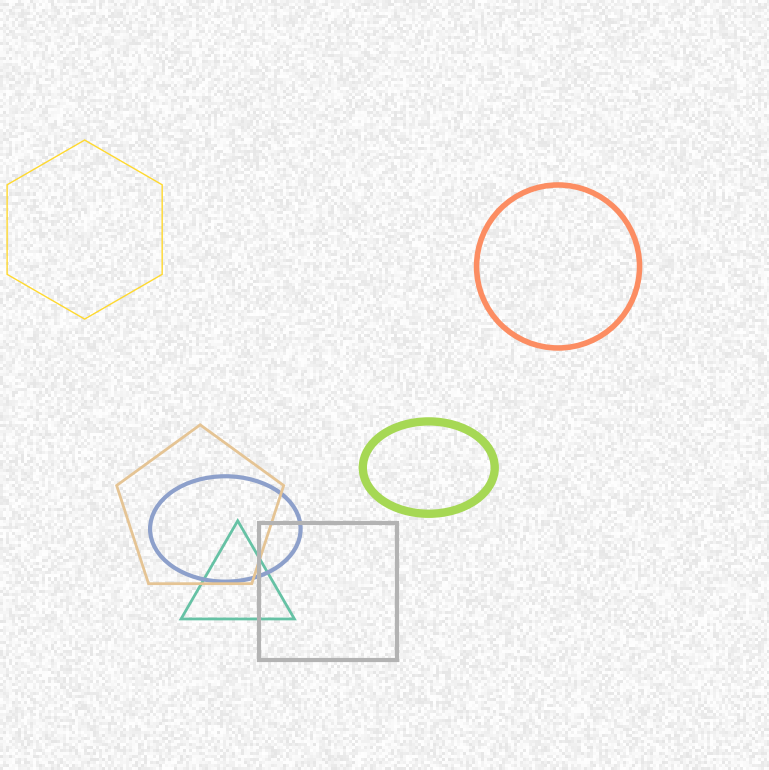[{"shape": "triangle", "thickness": 1, "radius": 0.43, "center": [0.309, 0.239]}, {"shape": "circle", "thickness": 2, "radius": 0.53, "center": [0.725, 0.654]}, {"shape": "oval", "thickness": 1.5, "radius": 0.49, "center": [0.293, 0.313]}, {"shape": "oval", "thickness": 3, "radius": 0.43, "center": [0.557, 0.393]}, {"shape": "hexagon", "thickness": 0.5, "radius": 0.58, "center": [0.11, 0.702]}, {"shape": "pentagon", "thickness": 1, "radius": 0.57, "center": [0.26, 0.334]}, {"shape": "square", "thickness": 1.5, "radius": 0.45, "center": [0.426, 0.232]}]